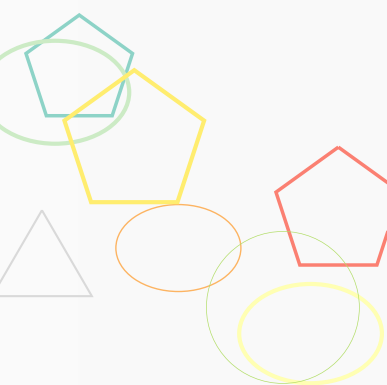[{"shape": "pentagon", "thickness": 2.5, "radius": 0.72, "center": [0.205, 0.816]}, {"shape": "oval", "thickness": 3, "radius": 0.92, "center": [0.801, 0.133]}, {"shape": "pentagon", "thickness": 2.5, "radius": 0.85, "center": [0.873, 0.449]}, {"shape": "oval", "thickness": 1, "radius": 0.81, "center": [0.46, 0.356]}, {"shape": "circle", "thickness": 0.5, "radius": 0.99, "center": [0.73, 0.201]}, {"shape": "triangle", "thickness": 1.5, "radius": 0.74, "center": [0.108, 0.305]}, {"shape": "oval", "thickness": 3, "radius": 0.96, "center": [0.142, 0.76]}, {"shape": "pentagon", "thickness": 3, "radius": 0.95, "center": [0.347, 0.628]}]